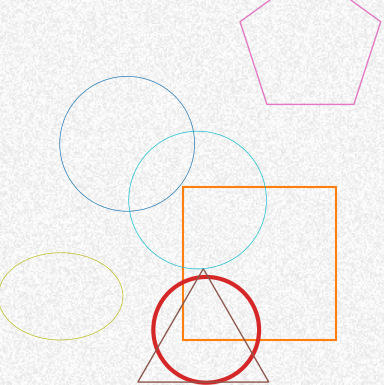[{"shape": "circle", "thickness": 0.5, "radius": 0.88, "center": [0.33, 0.626]}, {"shape": "square", "thickness": 1.5, "radius": 0.99, "center": [0.674, 0.315]}, {"shape": "circle", "thickness": 3, "radius": 0.69, "center": [0.536, 0.143]}, {"shape": "triangle", "thickness": 1, "radius": 0.98, "center": [0.528, 0.106]}, {"shape": "pentagon", "thickness": 1, "radius": 0.96, "center": [0.806, 0.884]}, {"shape": "oval", "thickness": 0.5, "radius": 0.81, "center": [0.157, 0.23]}, {"shape": "circle", "thickness": 0.5, "radius": 0.89, "center": [0.513, 0.48]}]